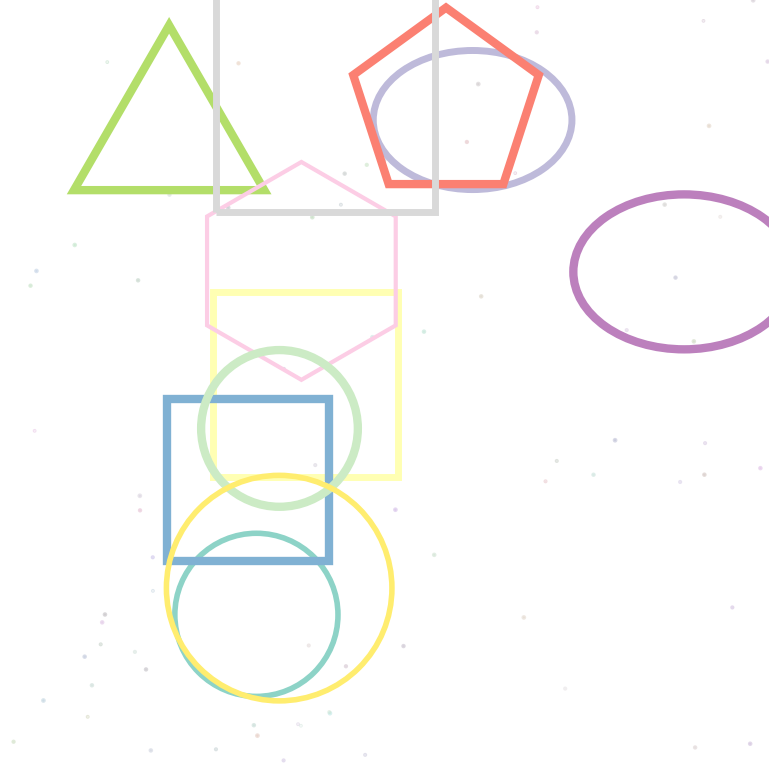[{"shape": "circle", "thickness": 2, "radius": 0.53, "center": [0.333, 0.202]}, {"shape": "square", "thickness": 2.5, "radius": 0.6, "center": [0.397, 0.501]}, {"shape": "oval", "thickness": 2.5, "radius": 0.65, "center": [0.614, 0.844]}, {"shape": "pentagon", "thickness": 3, "radius": 0.63, "center": [0.579, 0.863]}, {"shape": "square", "thickness": 3, "radius": 0.53, "center": [0.322, 0.377]}, {"shape": "triangle", "thickness": 3, "radius": 0.71, "center": [0.22, 0.824]}, {"shape": "hexagon", "thickness": 1.5, "radius": 0.71, "center": [0.391, 0.648]}, {"shape": "square", "thickness": 2.5, "radius": 0.71, "center": [0.422, 0.867]}, {"shape": "oval", "thickness": 3, "radius": 0.72, "center": [0.888, 0.647]}, {"shape": "circle", "thickness": 3, "radius": 0.51, "center": [0.363, 0.444]}, {"shape": "circle", "thickness": 2, "radius": 0.73, "center": [0.363, 0.236]}]